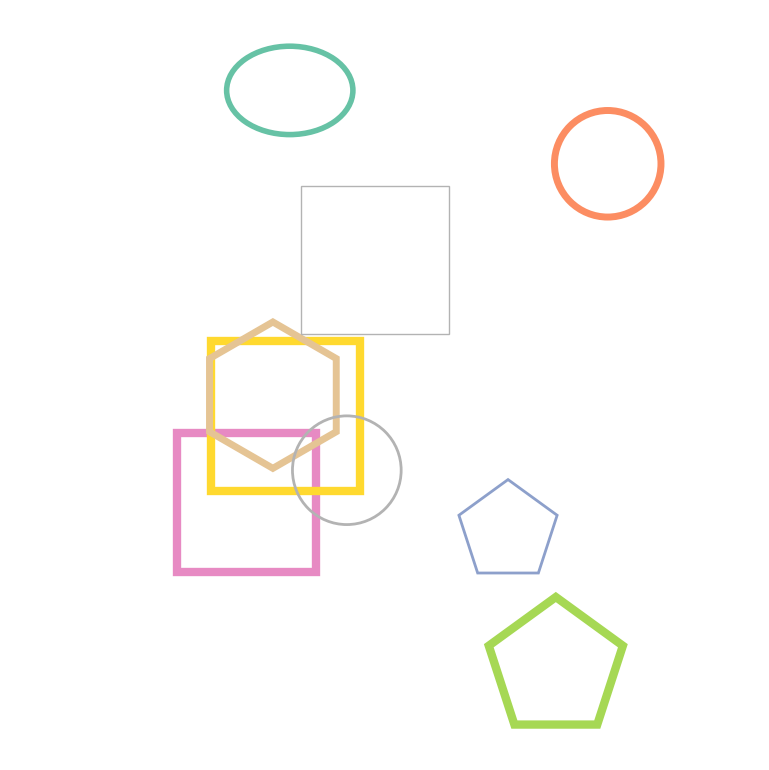[{"shape": "oval", "thickness": 2, "radius": 0.41, "center": [0.376, 0.883]}, {"shape": "circle", "thickness": 2.5, "radius": 0.35, "center": [0.789, 0.787]}, {"shape": "pentagon", "thickness": 1, "radius": 0.34, "center": [0.66, 0.31]}, {"shape": "square", "thickness": 3, "radius": 0.45, "center": [0.32, 0.347]}, {"shape": "pentagon", "thickness": 3, "radius": 0.46, "center": [0.722, 0.133]}, {"shape": "square", "thickness": 3, "radius": 0.48, "center": [0.37, 0.46]}, {"shape": "hexagon", "thickness": 2.5, "radius": 0.48, "center": [0.354, 0.487]}, {"shape": "circle", "thickness": 1, "radius": 0.35, "center": [0.45, 0.389]}, {"shape": "square", "thickness": 0.5, "radius": 0.48, "center": [0.487, 0.663]}]